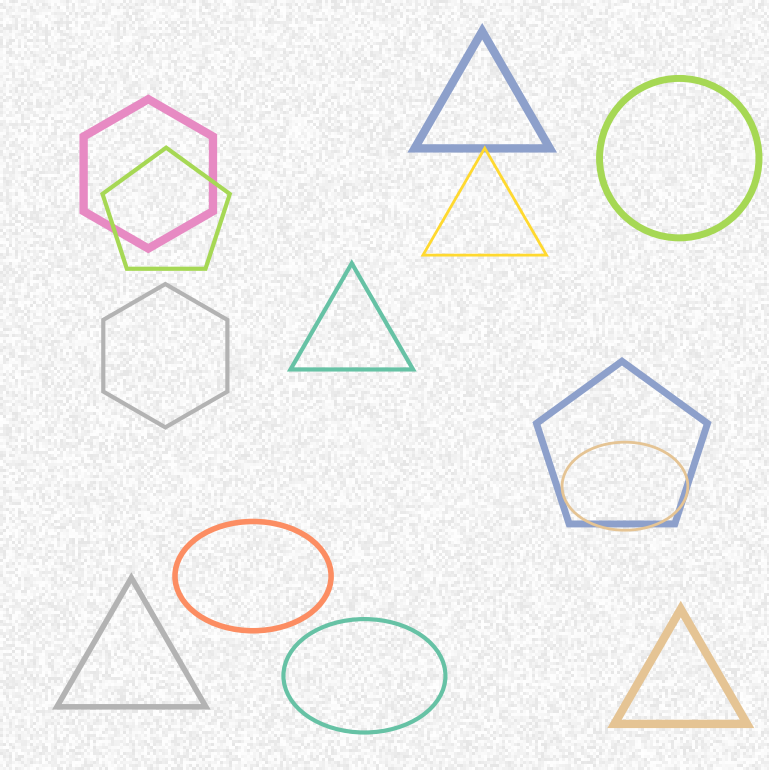[{"shape": "triangle", "thickness": 1.5, "radius": 0.46, "center": [0.457, 0.566]}, {"shape": "oval", "thickness": 1.5, "radius": 0.53, "center": [0.473, 0.122]}, {"shape": "oval", "thickness": 2, "radius": 0.51, "center": [0.329, 0.252]}, {"shape": "triangle", "thickness": 3, "radius": 0.51, "center": [0.626, 0.858]}, {"shape": "pentagon", "thickness": 2.5, "radius": 0.58, "center": [0.808, 0.414]}, {"shape": "hexagon", "thickness": 3, "radius": 0.48, "center": [0.193, 0.774]}, {"shape": "pentagon", "thickness": 1.5, "radius": 0.43, "center": [0.216, 0.721]}, {"shape": "circle", "thickness": 2.5, "radius": 0.52, "center": [0.882, 0.795]}, {"shape": "triangle", "thickness": 1, "radius": 0.46, "center": [0.63, 0.715]}, {"shape": "oval", "thickness": 1, "radius": 0.41, "center": [0.812, 0.369]}, {"shape": "triangle", "thickness": 3, "radius": 0.5, "center": [0.884, 0.11]}, {"shape": "hexagon", "thickness": 1.5, "radius": 0.47, "center": [0.215, 0.538]}, {"shape": "triangle", "thickness": 2, "radius": 0.56, "center": [0.171, 0.138]}]